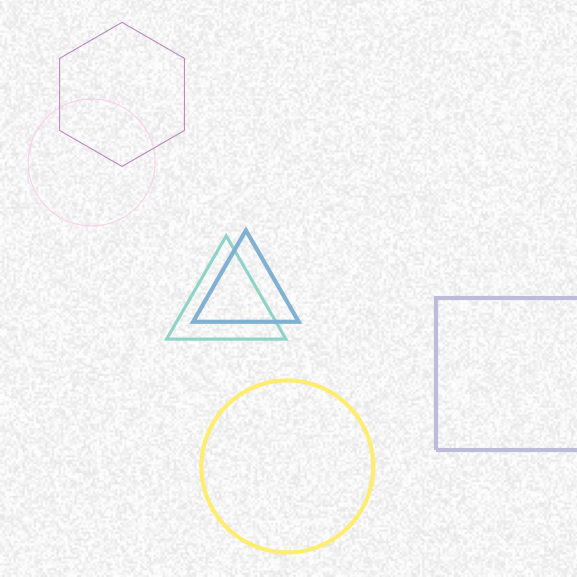[{"shape": "triangle", "thickness": 1.5, "radius": 0.6, "center": [0.392, 0.472]}, {"shape": "square", "thickness": 2, "radius": 0.66, "center": [0.887, 0.351]}, {"shape": "triangle", "thickness": 2, "radius": 0.53, "center": [0.426, 0.495]}, {"shape": "circle", "thickness": 0.5, "radius": 0.55, "center": [0.159, 0.718]}, {"shape": "hexagon", "thickness": 0.5, "radius": 0.62, "center": [0.211, 0.836]}, {"shape": "circle", "thickness": 2, "radius": 0.74, "center": [0.497, 0.191]}]